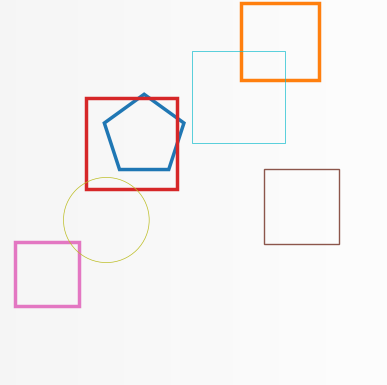[{"shape": "pentagon", "thickness": 2.5, "radius": 0.54, "center": [0.372, 0.647]}, {"shape": "square", "thickness": 2.5, "radius": 0.51, "center": [0.722, 0.892]}, {"shape": "square", "thickness": 2.5, "radius": 0.59, "center": [0.34, 0.627]}, {"shape": "square", "thickness": 1, "radius": 0.49, "center": [0.778, 0.464]}, {"shape": "square", "thickness": 2.5, "radius": 0.41, "center": [0.121, 0.288]}, {"shape": "circle", "thickness": 0.5, "radius": 0.55, "center": [0.274, 0.429]}, {"shape": "square", "thickness": 0.5, "radius": 0.6, "center": [0.616, 0.749]}]